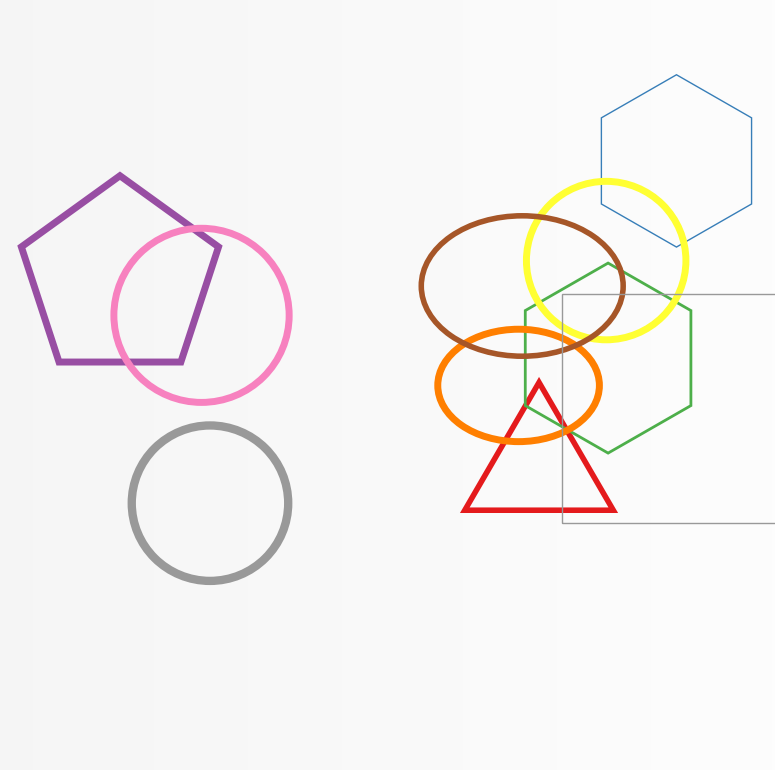[{"shape": "triangle", "thickness": 2, "radius": 0.55, "center": [0.696, 0.393]}, {"shape": "hexagon", "thickness": 0.5, "radius": 0.56, "center": [0.873, 0.791]}, {"shape": "hexagon", "thickness": 1, "radius": 0.62, "center": [0.785, 0.535]}, {"shape": "pentagon", "thickness": 2.5, "radius": 0.67, "center": [0.155, 0.638]}, {"shape": "oval", "thickness": 2.5, "radius": 0.52, "center": [0.669, 0.499]}, {"shape": "circle", "thickness": 2.5, "radius": 0.51, "center": [0.782, 0.662]}, {"shape": "oval", "thickness": 2, "radius": 0.65, "center": [0.674, 0.629]}, {"shape": "circle", "thickness": 2.5, "radius": 0.57, "center": [0.26, 0.59]}, {"shape": "square", "thickness": 0.5, "radius": 0.74, "center": [0.874, 0.47]}, {"shape": "circle", "thickness": 3, "radius": 0.5, "center": [0.271, 0.347]}]